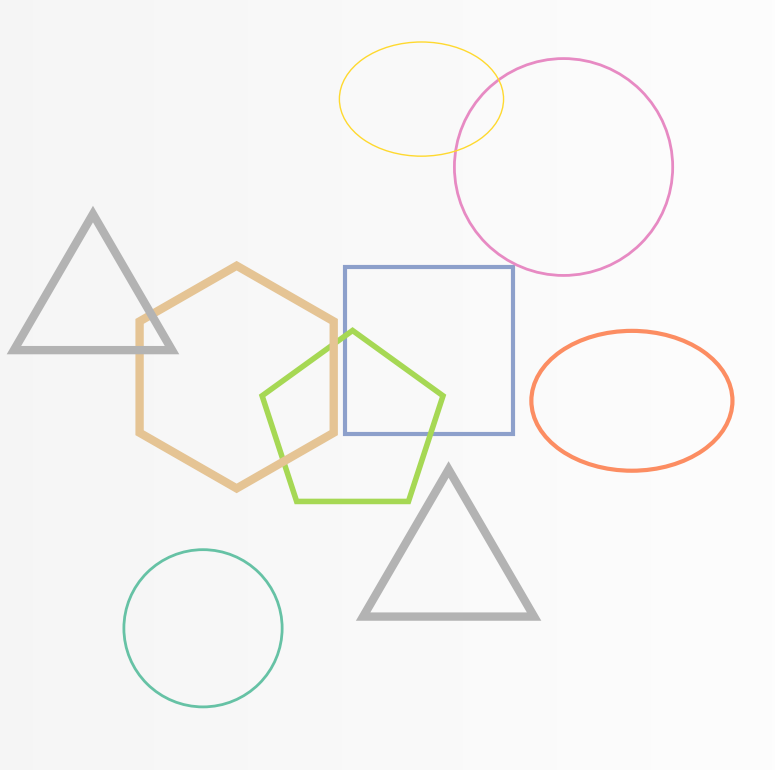[{"shape": "circle", "thickness": 1, "radius": 0.51, "center": [0.262, 0.184]}, {"shape": "oval", "thickness": 1.5, "radius": 0.65, "center": [0.815, 0.479]}, {"shape": "square", "thickness": 1.5, "radius": 0.54, "center": [0.553, 0.545]}, {"shape": "circle", "thickness": 1, "radius": 0.7, "center": [0.727, 0.783]}, {"shape": "pentagon", "thickness": 2, "radius": 0.61, "center": [0.455, 0.448]}, {"shape": "oval", "thickness": 0.5, "radius": 0.53, "center": [0.544, 0.871]}, {"shape": "hexagon", "thickness": 3, "radius": 0.72, "center": [0.305, 0.51]}, {"shape": "triangle", "thickness": 3, "radius": 0.64, "center": [0.579, 0.263]}, {"shape": "triangle", "thickness": 3, "radius": 0.59, "center": [0.12, 0.604]}]